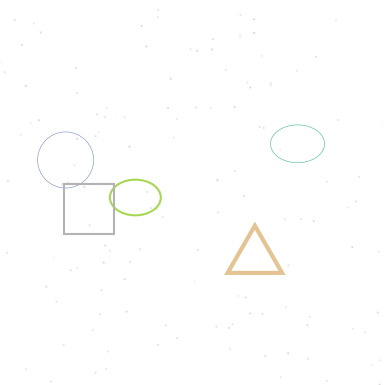[{"shape": "oval", "thickness": 0.5, "radius": 0.35, "center": [0.773, 0.626]}, {"shape": "circle", "thickness": 0.5, "radius": 0.36, "center": [0.17, 0.584]}, {"shape": "oval", "thickness": 1.5, "radius": 0.33, "center": [0.352, 0.487]}, {"shape": "triangle", "thickness": 3, "radius": 0.41, "center": [0.662, 0.332]}, {"shape": "square", "thickness": 1.5, "radius": 0.32, "center": [0.231, 0.457]}]